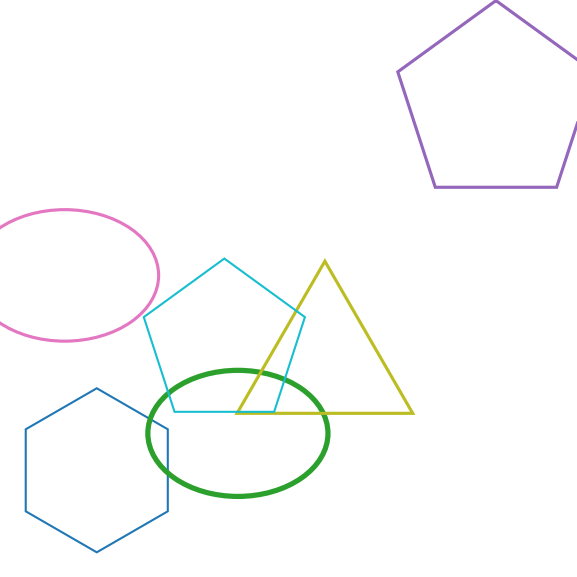[{"shape": "hexagon", "thickness": 1, "radius": 0.71, "center": [0.168, 0.185]}, {"shape": "oval", "thickness": 2.5, "radius": 0.78, "center": [0.412, 0.249]}, {"shape": "pentagon", "thickness": 1.5, "radius": 0.89, "center": [0.859, 0.819]}, {"shape": "oval", "thickness": 1.5, "radius": 0.81, "center": [0.112, 0.522]}, {"shape": "triangle", "thickness": 1.5, "radius": 0.88, "center": [0.563, 0.371]}, {"shape": "pentagon", "thickness": 1, "radius": 0.73, "center": [0.388, 0.405]}]